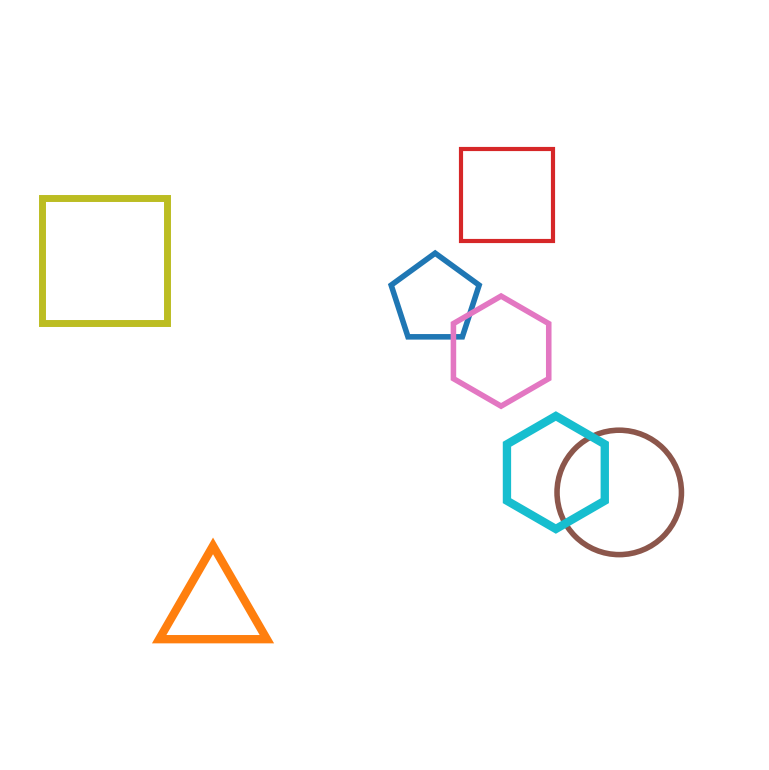[{"shape": "pentagon", "thickness": 2, "radius": 0.3, "center": [0.565, 0.611]}, {"shape": "triangle", "thickness": 3, "radius": 0.4, "center": [0.277, 0.21]}, {"shape": "square", "thickness": 1.5, "radius": 0.3, "center": [0.659, 0.747]}, {"shape": "circle", "thickness": 2, "radius": 0.4, "center": [0.804, 0.361]}, {"shape": "hexagon", "thickness": 2, "radius": 0.36, "center": [0.651, 0.544]}, {"shape": "square", "thickness": 2.5, "radius": 0.41, "center": [0.136, 0.662]}, {"shape": "hexagon", "thickness": 3, "radius": 0.37, "center": [0.722, 0.386]}]